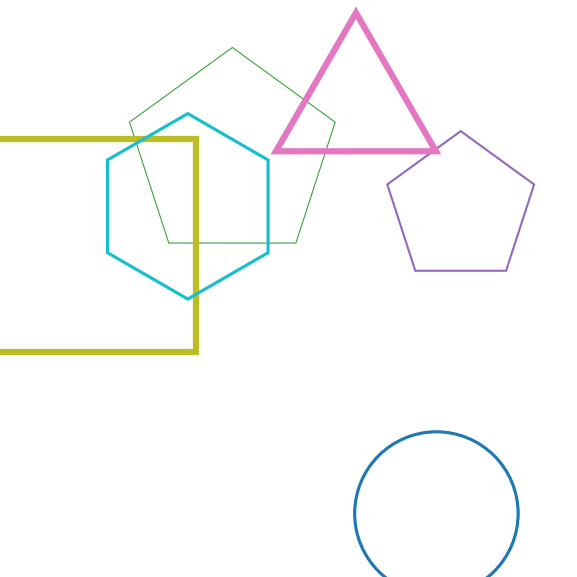[{"shape": "circle", "thickness": 1.5, "radius": 0.71, "center": [0.756, 0.11]}, {"shape": "pentagon", "thickness": 0.5, "radius": 0.94, "center": [0.402, 0.73]}, {"shape": "pentagon", "thickness": 1, "radius": 0.67, "center": [0.798, 0.638]}, {"shape": "triangle", "thickness": 3, "radius": 0.8, "center": [0.616, 0.817]}, {"shape": "square", "thickness": 3, "radius": 0.92, "center": [0.155, 0.573]}, {"shape": "hexagon", "thickness": 1.5, "radius": 0.8, "center": [0.325, 0.642]}]